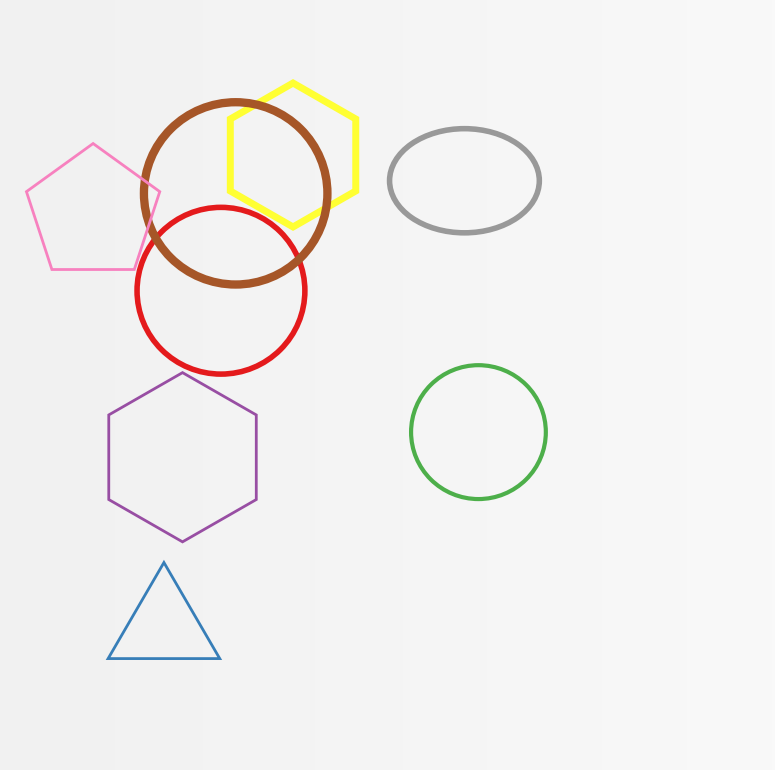[{"shape": "circle", "thickness": 2, "radius": 0.54, "center": [0.285, 0.622]}, {"shape": "triangle", "thickness": 1, "radius": 0.42, "center": [0.212, 0.186]}, {"shape": "circle", "thickness": 1.5, "radius": 0.43, "center": [0.617, 0.439]}, {"shape": "hexagon", "thickness": 1, "radius": 0.55, "center": [0.236, 0.406]}, {"shape": "hexagon", "thickness": 2.5, "radius": 0.47, "center": [0.378, 0.799]}, {"shape": "circle", "thickness": 3, "radius": 0.59, "center": [0.304, 0.749]}, {"shape": "pentagon", "thickness": 1, "radius": 0.45, "center": [0.12, 0.723]}, {"shape": "oval", "thickness": 2, "radius": 0.48, "center": [0.599, 0.765]}]